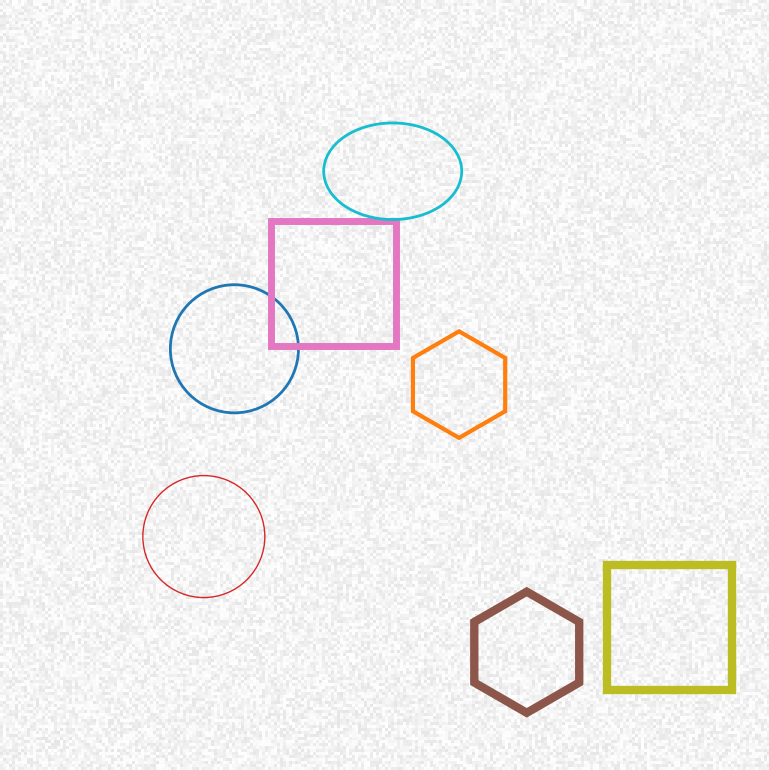[{"shape": "circle", "thickness": 1, "radius": 0.42, "center": [0.304, 0.547]}, {"shape": "hexagon", "thickness": 1.5, "radius": 0.35, "center": [0.596, 0.501]}, {"shape": "circle", "thickness": 0.5, "radius": 0.4, "center": [0.265, 0.303]}, {"shape": "hexagon", "thickness": 3, "radius": 0.39, "center": [0.684, 0.153]}, {"shape": "square", "thickness": 2.5, "radius": 0.41, "center": [0.433, 0.631]}, {"shape": "square", "thickness": 3, "radius": 0.4, "center": [0.869, 0.185]}, {"shape": "oval", "thickness": 1, "radius": 0.45, "center": [0.51, 0.778]}]